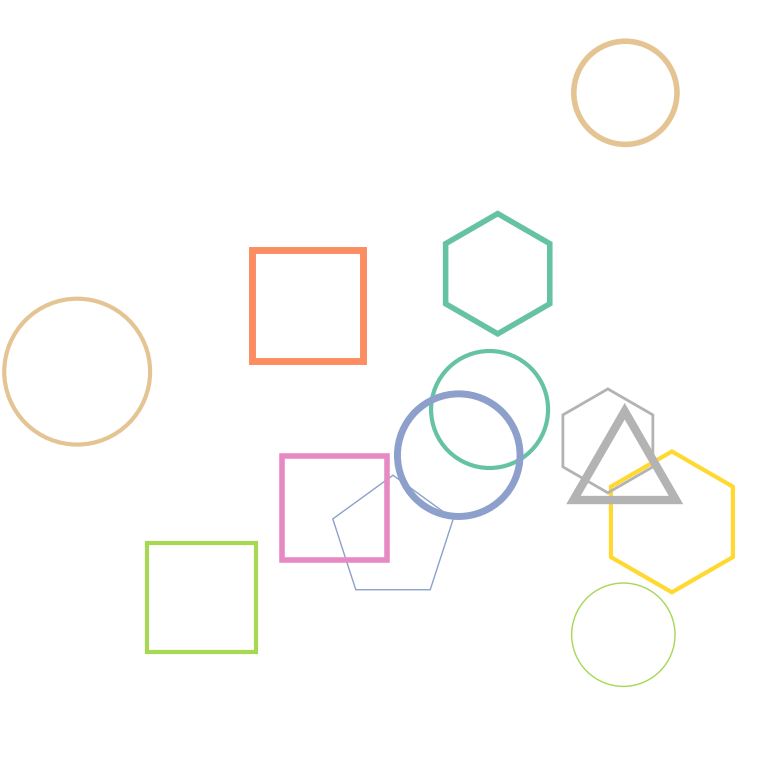[{"shape": "hexagon", "thickness": 2, "radius": 0.39, "center": [0.646, 0.645]}, {"shape": "circle", "thickness": 1.5, "radius": 0.38, "center": [0.636, 0.468]}, {"shape": "square", "thickness": 2.5, "radius": 0.36, "center": [0.4, 0.603]}, {"shape": "pentagon", "thickness": 0.5, "radius": 0.41, "center": [0.51, 0.301]}, {"shape": "circle", "thickness": 2.5, "radius": 0.4, "center": [0.596, 0.409]}, {"shape": "square", "thickness": 2, "radius": 0.34, "center": [0.435, 0.34]}, {"shape": "square", "thickness": 1.5, "radius": 0.35, "center": [0.261, 0.224]}, {"shape": "circle", "thickness": 0.5, "radius": 0.34, "center": [0.81, 0.176]}, {"shape": "hexagon", "thickness": 1.5, "radius": 0.46, "center": [0.873, 0.322]}, {"shape": "circle", "thickness": 1.5, "radius": 0.47, "center": [0.1, 0.517]}, {"shape": "circle", "thickness": 2, "radius": 0.33, "center": [0.812, 0.879]}, {"shape": "hexagon", "thickness": 1, "radius": 0.34, "center": [0.789, 0.427]}, {"shape": "triangle", "thickness": 3, "radius": 0.38, "center": [0.811, 0.389]}]